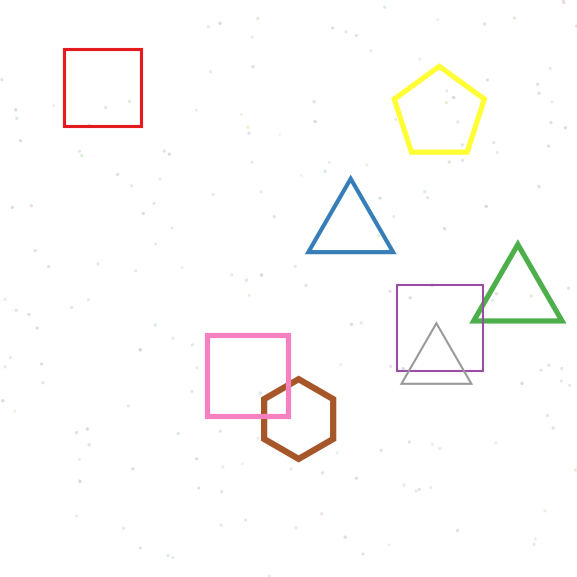[{"shape": "square", "thickness": 1.5, "radius": 0.33, "center": [0.177, 0.848]}, {"shape": "triangle", "thickness": 2, "radius": 0.42, "center": [0.607, 0.605]}, {"shape": "triangle", "thickness": 2.5, "radius": 0.44, "center": [0.897, 0.488]}, {"shape": "square", "thickness": 1, "radius": 0.37, "center": [0.761, 0.432]}, {"shape": "pentagon", "thickness": 2.5, "radius": 0.41, "center": [0.761, 0.802]}, {"shape": "hexagon", "thickness": 3, "radius": 0.35, "center": [0.517, 0.274]}, {"shape": "square", "thickness": 2.5, "radius": 0.35, "center": [0.428, 0.349]}, {"shape": "triangle", "thickness": 1, "radius": 0.35, "center": [0.756, 0.37]}]